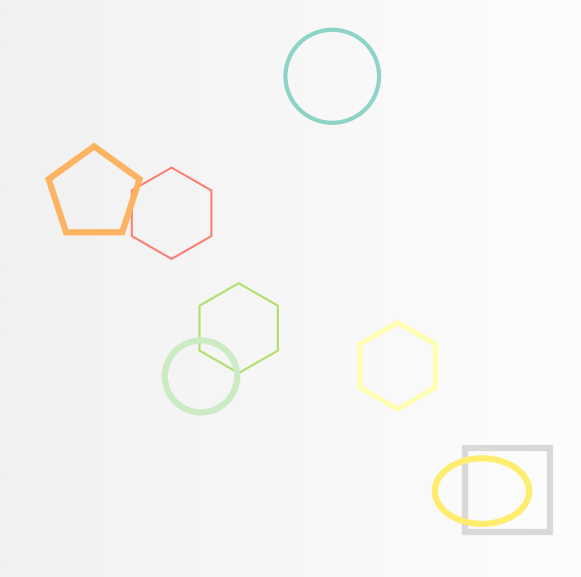[{"shape": "circle", "thickness": 2, "radius": 0.4, "center": [0.572, 0.867]}, {"shape": "hexagon", "thickness": 2.5, "radius": 0.37, "center": [0.684, 0.366]}, {"shape": "hexagon", "thickness": 1, "radius": 0.4, "center": [0.295, 0.63]}, {"shape": "pentagon", "thickness": 3, "radius": 0.41, "center": [0.162, 0.663]}, {"shape": "hexagon", "thickness": 1, "radius": 0.39, "center": [0.411, 0.431]}, {"shape": "square", "thickness": 3, "radius": 0.36, "center": [0.874, 0.15]}, {"shape": "circle", "thickness": 3, "radius": 0.31, "center": [0.346, 0.347]}, {"shape": "oval", "thickness": 3, "radius": 0.41, "center": [0.829, 0.149]}]